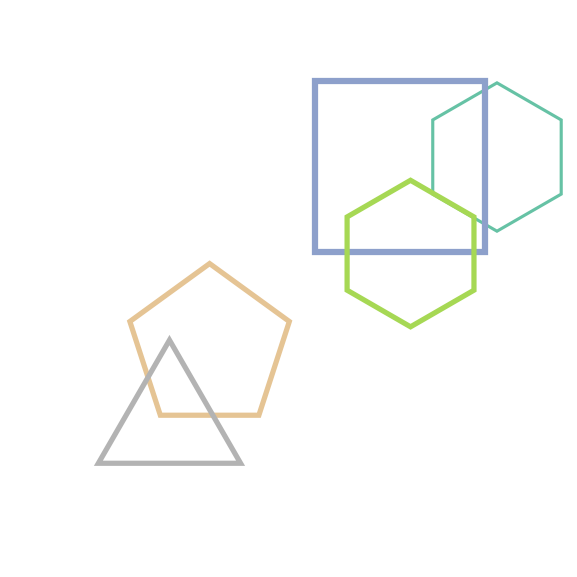[{"shape": "hexagon", "thickness": 1.5, "radius": 0.64, "center": [0.861, 0.727]}, {"shape": "square", "thickness": 3, "radius": 0.74, "center": [0.692, 0.711]}, {"shape": "hexagon", "thickness": 2.5, "radius": 0.63, "center": [0.711, 0.56]}, {"shape": "pentagon", "thickness": 2.5, "radius": 0.73, "center": [0.363, 0.398]}, {"shape": "triangle", "thickness": 2.5, "radius": 0.71, "center": [0.293, 0.268]}]